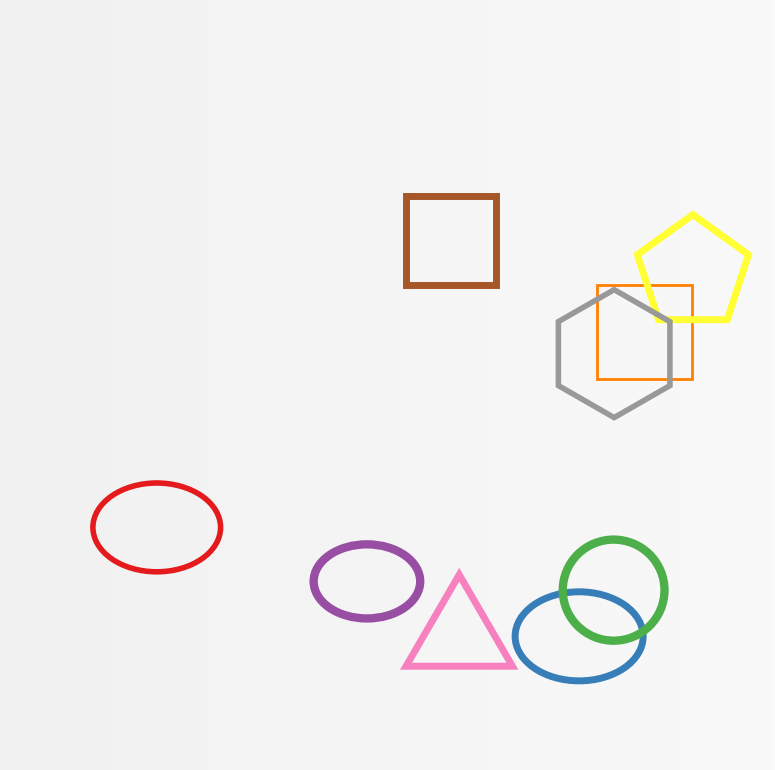[{"shape": "oval", "thickness": 2, "radius": 0.41, "center": [0.202, 0.315]}, {"shape": "oval", "thickness": 2.5, "radius": 0.41, "center": [0.747, 0.174]}, {"shape": "circle", "thickness": 3, "radius": 0.33, "center": [0.792, 0.234]}, {"shape": "oval", "thickness": 3, "radius": 0.34, "center": [0.473, 0.245]}, {"shape": "square", "thickness": 1, "radius": 0.31, "center": [0.832, 0.569]}, {"shape": "pentagon", "thickness": 2.5, "radius": 0.38, "center": [0.894, 0.646]}, {"shape": "square", "thickness": 2.5, "radius": 0.29, "center": [0.582, 0.688]}, {"shape": "triangle", "thickness": 2.5, "radius": 0.4, "center": [0.593, 0.174]}, {"shape": "hexagon", "thickness": 2, "radius": 0.42, "center": [0.792, 0.541]}]